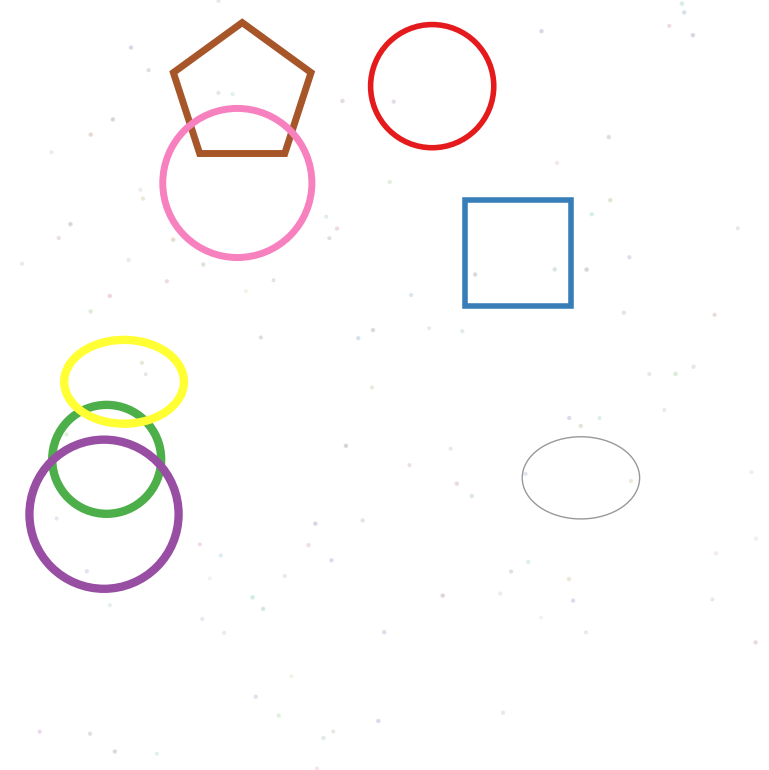[{"shape": "circle", "thickness": 2, "radius": 0.4, "center": [0.561, 0.888]}, {"shape": "square", "thickness": 2, "radius": 0.34, "center": [0.673, 0.671]}, {"shape": "circle", "thickness": 3, "radius": 0.35, "center": [0.139, 0.403]}, {"shape": "circle", "thickness": 3, "radius": 0.48, "center": [0.135, 0.332]}, {"shape": "oval", "thickness": 3, "radius": 0.39, "center": [0.161, 0.504]}, {"shape": "pentagon", "thickness": 2.5, "radius": 0.47, "center": [0.315, 0.877]}, {"shape": "circle", "thickness": 2.5, "radius": 0.48, "center": [0.308, 0.762]}, {"shape": "oval", "thickness": 0.5, "radius": 0.38, "center": [0.754, 0.379]}]